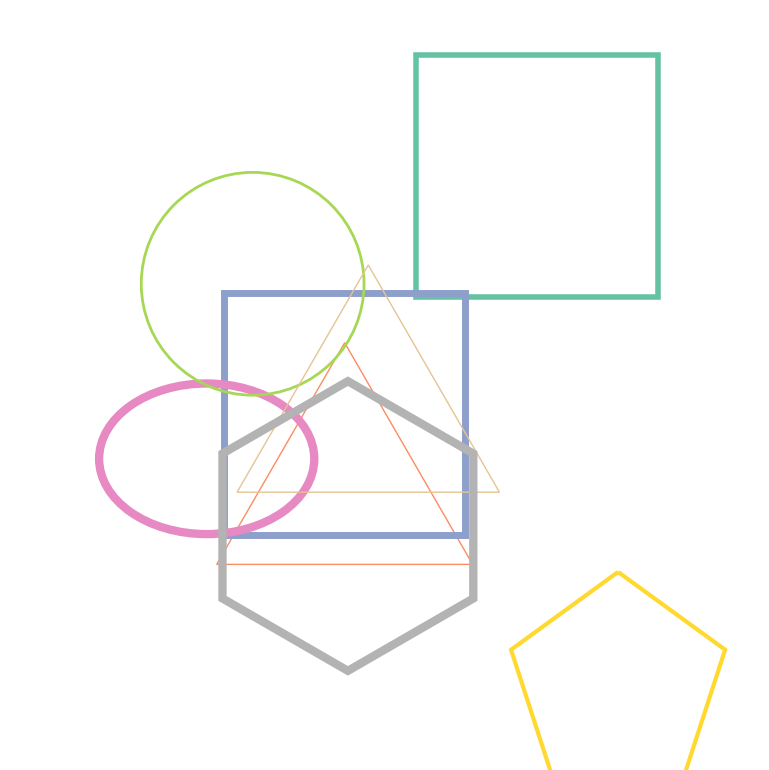[{"shape": "square", "thickness": 2, "radius": 0.79, "center": [0.697, 0.771]}, {"shape": "triangle", "thickness": 0.5, "radius": 0.96, "center": [0.448, 0.363]}, {"shape": "square", "thickness": 2.5, "radius": 0.78, "center": [0.448, 0.462]}, {"shape": "oval", "thickness": 3, "radius": 0.7, "center": [0.268, 0.404]}, {"shape": "circle", "thickness": 1, "radius": 0.72, "center": [0.328, 0.631]}, {"shape": "pentagon", "thickness": 1.5, "radius": 0.73, "center": [0.803, 0.111]}, {"shape": "triangle", "thickness": 0.5, "radius": 0.98, "center": [0.478, 0.459]}, {"shape": "hexagon", "thickness": 3, "radius": 0.94, "center": [0.452, 0.317]}]